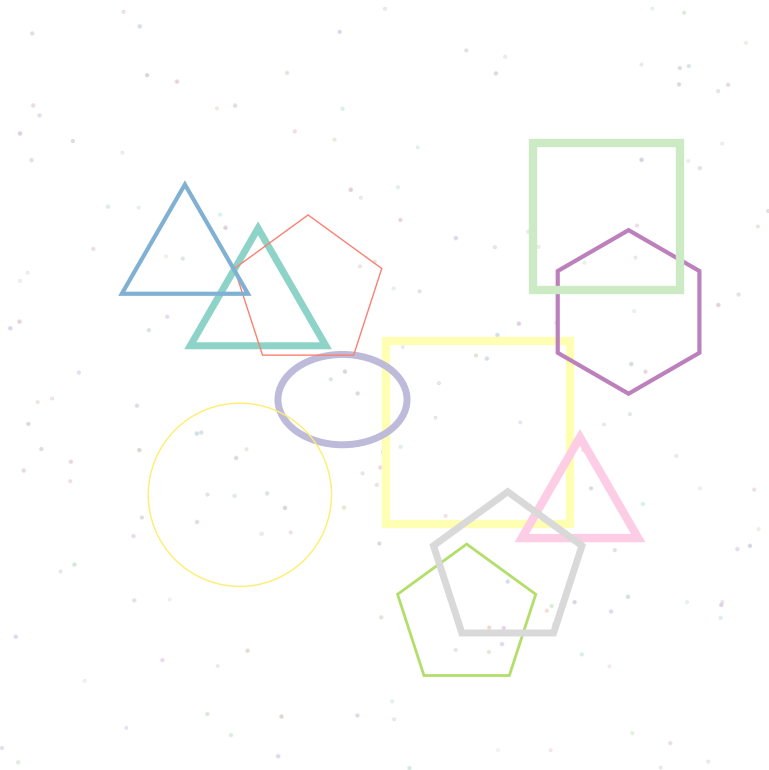[{"shape": "triangle", "thickness": 2.5, "radius": 0.51, "center": [0.335, 0.602]}, {"shape": "square", "thickness": 3, "radius": 0.59, "center": [0.621, 0.438]}, {"shape": "oval", "thickness": 2.5, "radius": 0.42, "center": [0.445, 0.481]}, {"shape": "pentagon", "thickness": 0.5, "radius": 0.5, "center": [0.4, 0.62]}, {"shape": "triangle", "thickness": 1.5, "radius": 0.47, "center": [0.24, 0.666]}, {"shape": "pentagon", "thickness": 1, "radius": 0.47, "center": [0.606, 0.199]}, {"shape": "triangle", "thickness": 3, "radius": 0.44, "center": [0.753, 0.345]}, {"shape": "pentagon", "thickness": 2.5, "radius": 0.51, "center": [0.659, 0.26]}, {"shape": "hexagon", "thickness": 1.5, "radius": 0.53, "center": [0.816, 0.595]}, {"shape": "square", "thickness": 3, "radius": 0.48, "center": [0.788, 0.719]}, {"shape": "circle", "thickness": 0.5, "radius": 0.6, "center": [0.312, 0.357]}]